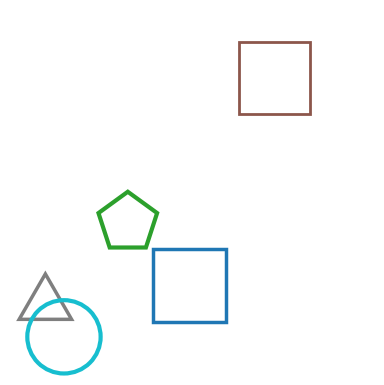[{"shape": "square", "thickness": 2.5, "radius": 0.47, "center": [0.493, 0.258]}, {"shape": "pentagon", "thickness": 3, "radius": 0.4, "center": [0.332, 0.422]}, {"shape": "square", "thickness": 2, "radius": 0.46, "center": [0.714, 0.797]}, {"shape": "triangle", "thickness": 2.5, "radius": 0.39, "center": [0.118, 0.21]}, {"shape": "circle", "thickness": 3, "radius": 0.48, "center": [0.166, 0.125]}]